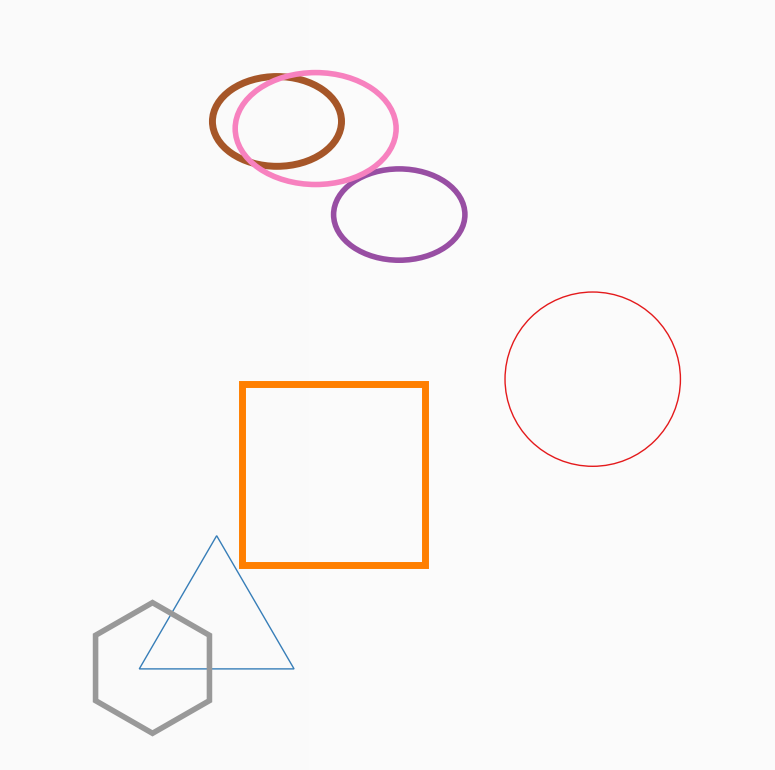[{"shape": "circle", "thickness": 0.5, "radius": 0.57, "center": [0.765, 0.508]}, {"shape": "triangle", "thickness": 0.5, "radius": 0.58, "center": [0.28, 0.189]}, {"shape": "oval", "thickness": 2, "radius": 0.42, "center": [0.515, 0.721]}, {"shape": "square", "thickness": 2.5, "radius": 0.59, "center": [0.431, 0.384]}, {"shape": "oval", "thickness": 2.5, "radius": 0.42, "center": [0.357, 0.842]}, {"shape": "oval", "thickness": 2, "radius": 0.52, "center": [0.407, 0.833]}, {"shape": "hexagon", "thickness": 2, "radius": 0.42, "center": [0.197, 0.133]}]